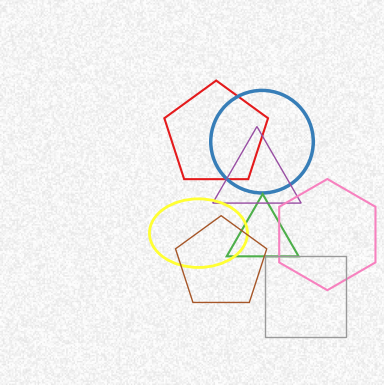[{"shape": "pentagon", "thickness": 1.5, "radius": 0.71, "center": [0.562, 0.649]}, {"shape": "circle", "thickness": 2.5, "radius": 0.67, "center": [0.681, 0.632]}, {"shape": "triangle", "thickness": 1.5, "radius": 0.54, "center": [0.682, 0.388]}, {"shape": "triangle", "thickness": 1, "radius": 0.66, "center": [0.667, 0.539]}, {"shape": "oval", "thickness": 2, "radius": 0.64, "center": [0.515, 0.394]}, {"shape": "pentagon", "thickness": 1, "radius": 0.62, "center": [0.574, 0.315]}, {"shape": "hexagon", "thickness": 1.5, "radius": 0.72, "center": [0.85, 0.391]}, {"shape": "square", "thickness": 1, "radius": 0.52, "center": [0.794, 0.231]}]